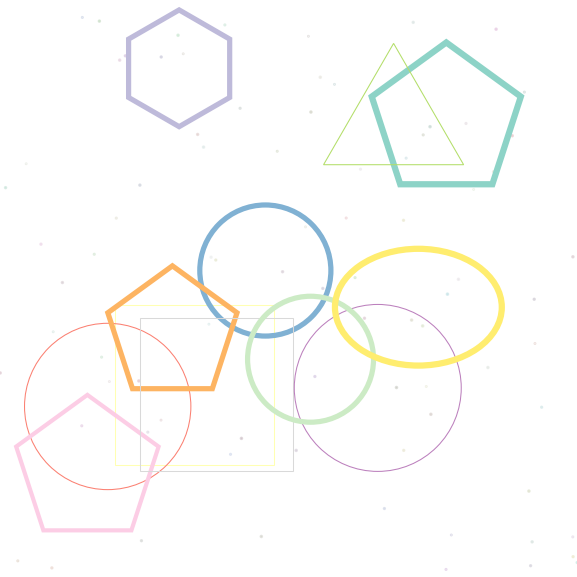[{"shape": "pentagon", "thickness": 3, "radius": 0.68, "center": [0.773, 0.79]}, {"shape": "square", "thickness": 0.5, "radius": 0.69, "center": [0.337, 0.333]}, {"shape": "hexagon", "thickness": 2.5, "radius": 0.51, "center": [0.31, 0.881]}, {"shape": "circle", "thickness": 0.5, "radius": 0.72, "center": [0.186, 0.295]}, {"shape": "circle", "thickness": 2.5, "radius": 0.57, "center": [0.459, 0.531]}, {"shape": "pentagon", "thickness": 2.5, "radius": 0.59, "center": [0.299, 0.421]}, {"shape": "triangle", "thickness": 0.5, "radius": 0.7, "center": [0.682, 0.784]}, {"shape": "pentagon", "thickness": 2, "radius": 0.65, "center": [0.151, 0.186]}, {"shape": "square", "thickness": 0.5, "radius": 0.66, "center": [0.375, 0.316]}, {"shape": "circle", "thickness": 0.5, "radius": 0.72, "center": [0.654, 0.327]}, {"shape": "circle", "thickness": 2.5, "radius": 0.55, "center": [0.538, 0.377]}, {"shape": "oval", "thickness": 3, "radius": 0.72, "center": [0.724, 0.467]}]